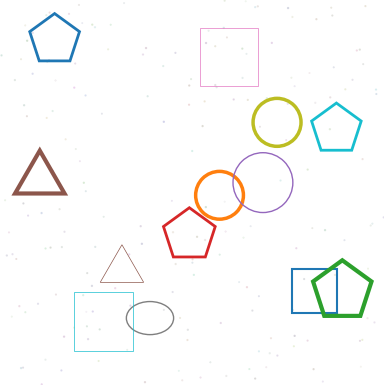[{"shape": "square", "thickness": 1.5, "radius": 0.29, "center": [0.817, 0.245]}, {"shape": "pentagon", "thickness": 2, "radius": 0.34, "center": [0.142, 0.897]}, {"shape": "circle", "thickness": 2.5, "radius": 0.31, "center": [0.57, 0.493]}, {"shape": "pentagon", "thickness": 3, "radius": 0.4, "center": [0.889, 0.244]}, {"shape": "pentagon", "thickness": 2, "radius": 0.35, "center": [0.492, 0.39]}, {"shape": "circle", "thickness": 1, "radius": 0.39, "center": [0.683, 0.526]}, {"shape": "triangle", "thickness": 0.5, "radius": 0.33, "center": [0.317, 0.299]}, {"shape": "triangle", "thickness": 3, "radius": 0.37, "center": [0.103, 0.535]}, {"shape": "square", "thickness": 0.5, "radius": 0.38, "center": [0.595, 0.853]}, {"shape": "oval", "thickness": 1, "radius": 0.31, "center": [0.39, 0.174]}, {"shape": "circle", "thickness": 2.5, "radius": 0.31, "center": [0.72, 0.682]}, {"shape": "square", "thickness": 0.5, "radius": 0.39, "center": [0.268, 0.166]}, {"shape": "pentagon", "thickness": 2, "radius": 0.34, "center": [0.874, 0.665]}]